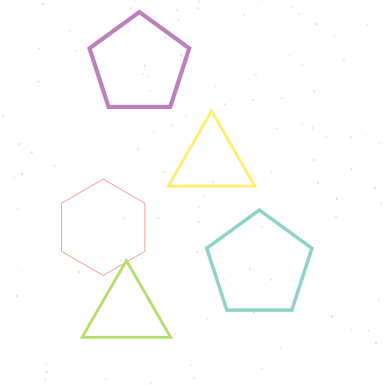[{"shape": "pentagon", "thickness": 2.5, "radius": 0.72, "center": [0.674, 0.311]}, {"shape": "hexagon", "thickness": 0.5, "radius": 0.63, "center": [0.268, 0.41]}, {"shape": "triangle", "thickness": 2, "radius": 0.66, "center": [0.328, 0.19]}, {"shape": "pentagon", "thickness": 3, "radius": 0.68, "center": [0.362, 0.832]}, {"shape": "triangle", "thickness": 2, "radius": 0.65, "center": [0.549, 0.582]}]